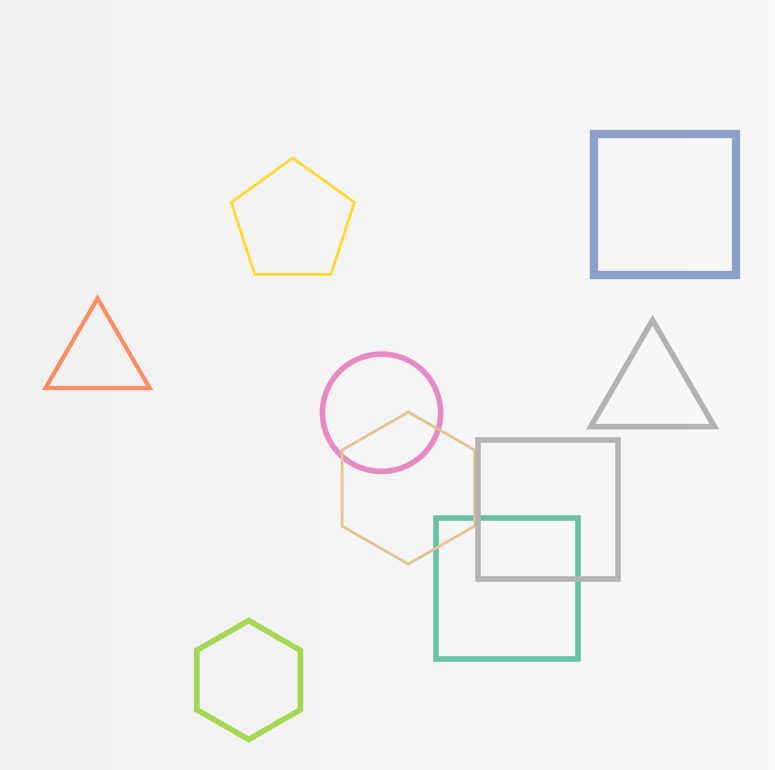[{"shape": "square", "thickness": 2, "radius": 0.46, "center": [0.654, 0.236]}, {"shape": "triangle", "thickness": 1.5, "radius": 0.39, "center": [0.126, 0.535]}, {"shape": "square", "thickness": 3, "radius": 0.46, "center": [0.858, 0.734]}, {"shape": "circle", "thickness": 2, "radius": 0.38, "center": [0.492, 0.464]}, {"shape": "hexagon", "thickness": 2, "radius": 0.39, "center": [0.321, 0.117]}, {"shape": "pentagon", "thickness": 1, "radius": 0.42, "center": [0.378, 0.711]}, {"shape": "hexagon", "thickness": 1, "radius": 0.49, "center": [0.527, 0.366]}, {"shape": "square", "thickness": 2, "radius": 0.45, "center": [0.708, 0.339]}, {"shape": "triangle", "thickness": 2, "radius": 0.46, "center": [0.842, 0.492]}]